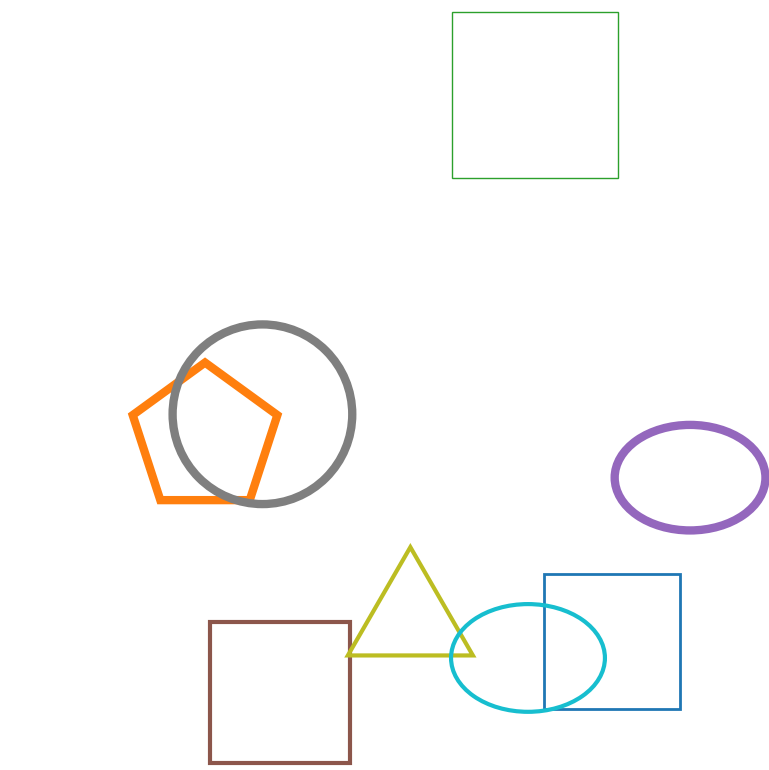[{"shape": "square", "thickness": 1, "radius": 0.44, "center": [0.795, 0.167]}, {"shape": "pentagon", "thickness": 3, "radius": 0.49, "center": [0.266, 0.43]}, {"shape": "square", "thickness": 0.5, "radius": 0.54, "center": [0.695, 0.877]}, {"shape": "oval", "thickness": 3, "radius": 0.49, "center": [0.896, 0.38]}, {"shape": "square", "thickness": 1.5, "radius": 0.46, "center": [0.364, 0.101]}, {"shape": "circle", "thickness": 3, "radius": 0.58, "center": [0.341, 0.462]}, {"shape": "triangle", "thickness": 1.5, "radius": 0.47, "center": [0.533, 0.196]}, {"shape": "oval", "thickness": 1.5, "radius": 0.5, "center": [0.686, 0.146]}]